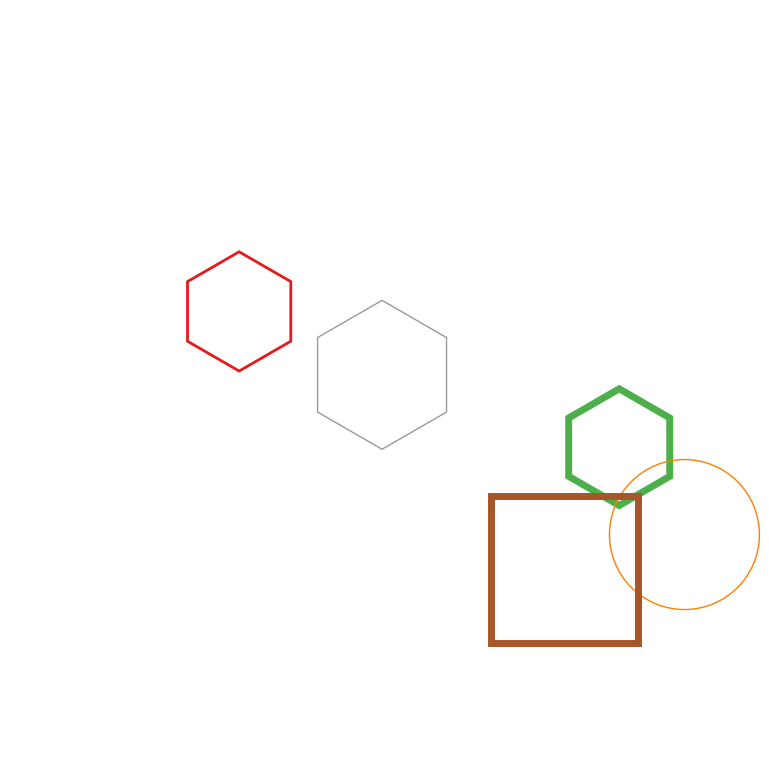[{"shape": "hexagon", "thickness": 1, "radius": 0.39, "center": [0.311, 0.596]}, {"shape": "hexagon", "thickness": 2.5, "radius": 0.38, "center": [0.804, 0.419]}, {"shape": "circle", "thickness": 0.5, "radius": 0.49, "center": [0.889, 0.306]}, {"shape": "square", "thickness": 2.5, "radius": 0.48, "center": [0.733, 0.261]}, {"shape": "hexagon", "thickness": 0.5, "radius": 0.48, "center": [0.496, 0.513]}]